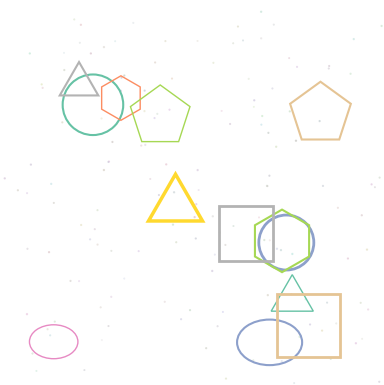[{"shape": "circle", "thickness": 1.5, "radius": 0.39, "center": [0.241, 0.728]}, {"shape": "triangle", "thickness": 1, "radius": 0.32, "center": [0.759, 0.223]}, {"shape": "hexagon", "thickness": 1, "radius": 0.29, "center": [0.314, 0.745]}, {"shape": "circle", "thickness": 2, "radius": 0.36, "center": [0.744, 0.37]}, {"shape": "oval", "thickness": 1.5, "radius": 0.42, "center": [0.7, 0.111]}, {"shape": "oval", "thickness": 1, "radius": 0.31, "center": [0.139, 0.112]}, {"shape": "pentagon", "thickness": 1, "radius": 0.41, "center": [0.416, 0.698]}, {"shape": "hexagon", "thickness": 1.5, "radius": 0.41, "center": [0.733, 0.374]}, {"shape": "triangle", "thickness": 2.5, "radius": 0.41, "center": [0.456, 0.467]}, {"shape": "pentagon", "thickness": 1.5, "radius": 0.41, "center": [0.832, 0.705]}, {"shape": "square", "thickness": 2, "radius": 0.41, "center": [0.8, 0.155]}, {"shape": "triangle", "thickness": 1.5, "radius": 0.29, "center": [0.205, 0.781]}, {"shape": "square", "thickness": 2, "radius": 0.36, "center": [0.639, 0.394]}]